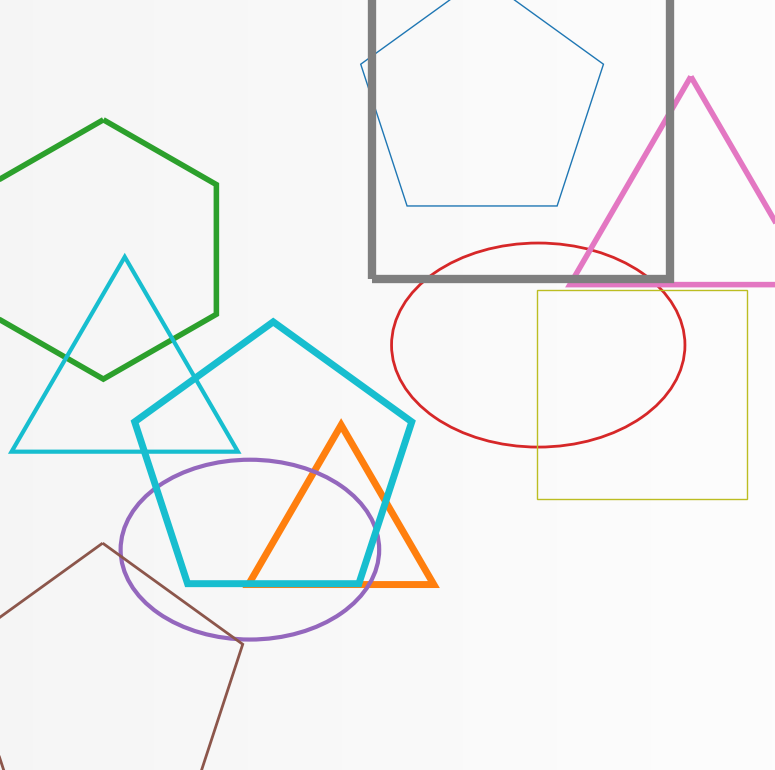[{"shape": "pentagon", "thickness": 0.5, "radius": 0.82, "center": [0.622, 0.866]}, {"shape": "triangle", "thickness": 2.5, "radius": 0.69, "center": [0.44, 0.31]}, {"shape": "hexagon", "thickness": 2, "radius": 0.84, "center": [0.133, 0.676]}, {"shape": "oval", "thickness": 1, "radius": 0.95, "center": [0.695, 0.552]}, {"shape": "oval", "thickness": 1.5, "radius": 0.83, "center": [0.322, 0.286]}, {"shape": "pentagon", "thickness": 1, "radius": 0.95, "center": [0.132, 0.105]}, {"shape": "triangle", "thickness": 2, "radius": 0.9, "center": [0.891, 0.72]}, {"shape": "square", "thickness": 3, "radius": 0.96, "center": [0.672, 0.83]}, {"shape": "square", "thickness": 0.5, "radius": 0.68, "center": [0.829, 0.487]}, {"shape": "pentagon", "thickness": 2.5, "radius": 0.94, "center": [0.353, 0.394]}, {"shape": "triangle", "thickness": 1.5, "radius": 0.84, "center": [0.161, 0.498]}]